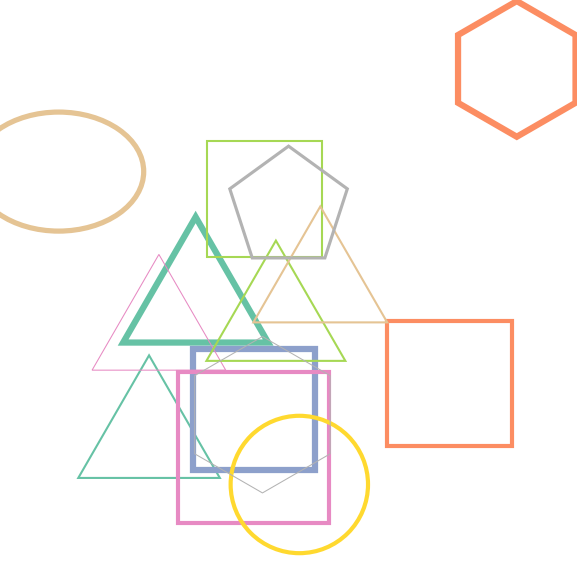[{"shape": "triangle", "thickness": 3, "radius": 0.72, "center": [0.339, 0.478]}, {"shape": "triangle", "thickness": 1, "radius": 0.71, "center": [0.258, 0.242]}, {"shape": "hexagon", "thickness": 3, "radius": 0.59, "center": [0.895, 0.88]}, {"shape": "square", "thickness": 2, "radius": 0.54, "center": [0.778, 0.335]}, {"shape": "square", "thickness": 3, "radius": 0.53, "center": [0.44, 0.29]}, {"shape": "triangle", "thickness": 0.5, "radius": 0.67, "center": [0.275, 0.425]}, {"shape": "square", "thickness": 2, "radius": 0.65, "center": [0.439, 0.224]}, {"shape": "triangle", "thickness": 1, "radius": 0.69, "center": [0.478, 0.444]}, {"shape": "square", "thickness": 1, "radius": 0.5, "center": [0.458, 0.655]}, {"shape": "circle", "thickness": 2, "radius": 0.59, "center": [0.518, 0.16]}, {"shape": "oval", "thickness": 2.5, "radius": 0.74, "center": [0.102, 0.702]}, {"shape": "triangle", "thickness": 1, "radius": 0.67, "center": [0.555, 0.508]}, {"shape": "pentagon", "thickness": 1.5, "radius": 0.54, "center": [0.5, 0.639]}, {"shape": "hexagon", "thickness": 0.5, "radius": 0.68, "center": [0.454, 0.281]}]